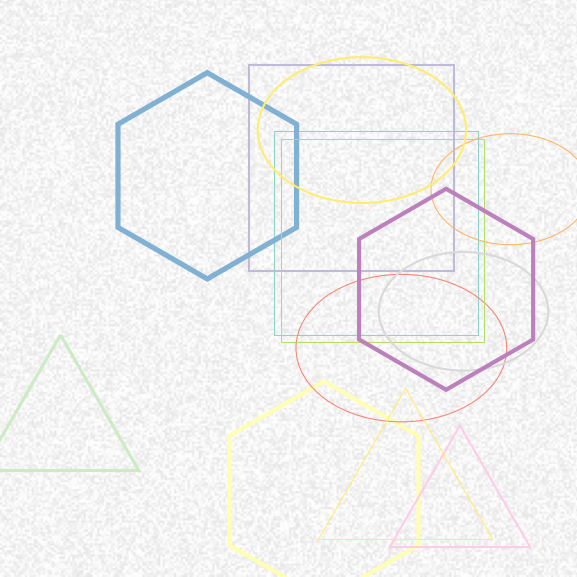[{"shape": "square", "thickness": 0.5, "radius": 0.88, "center": [0.651, 0.595]}, {"shape": "hexagon", "thickness": 2, "radius": 0.95, "center": [0.561, 0.15]}, {"shape": "square", "thickness": 1, "radius": 0.89, "center": [0.609, 0.708]}, {"shape": "oval", "thickness": 0.5, "radius": 0.91, "center": [0.695, 0.396]}, {"shape": "hexagon", "thickness": 2.5, "radius": 0.89, "center": [0.359, 0.695]}, {"shape": "oval", "thickness": 0.5, "radius": 0.69, "center": [0.884, 0.671]}, {"shape": "square", "thickness": 0.5, "radius": 0.88, "center": [0.662, 0.583]}, {"shape": "triangle", "thickness": 1, "radius": 0.7, "center": [0.796, 0.122]}, {"shape": "oval", "thickness": 1, "radius": 0.73, "center": [0.803, 0.46]}, {"shape": "hexagon", "thickness": 2, "radius": 0.87, "center": [0.772, 0.498]}, {"shape": "triangle", "thickness": 1.5, "radius": 0.78, "center": [0.105, 0.263]}, {"shape": "triangle", "thickness": 0.5, "radius": 0.87, "center": [0.702, 0.152]}, {"shape": "oval", "thickness": 1, "radius": 0.9, "center": [0.627, 0.774]}]